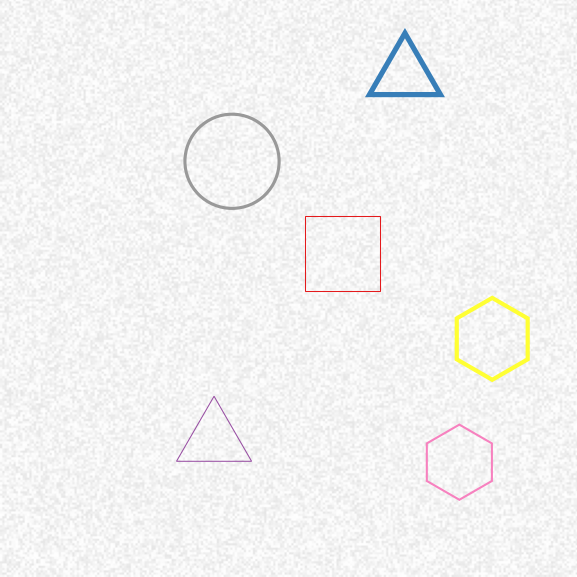[{"shape": "square", "thickness": 0.5, "radius": 0.33, "center": [0.593, 0.56]}, {"shape": "triangle", "thickness": 2.5, "radius": 0.35, "center": [0.701, 0.871]}, {"shape": "triangle", "thickness": 0.5, "radius": 0.38, "center": [0.371, 0.238]}, {"shape": "hexagon", "thickness": 2, "radius": 0.35, "center": [0.852, 0.412]}, {"shape": "hexagon", "thickness": 1, "radius": 0.33, "center": [0.795, 0.199]}, {"shape": "circle", "thickness": 1.5, "radius": 0.41, "center": [0.402, 0.72]}]